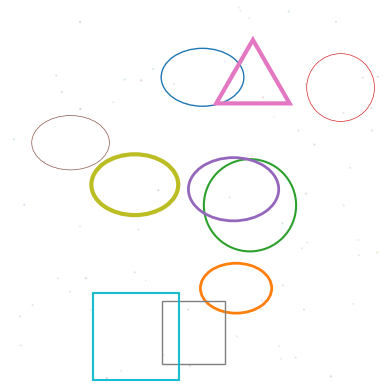[{"shape": "oval", "thickness": 1, "radius": 0.54, "center": [0.526, 0.799]}, {"shape": "oval", "thickness": 2, "radius": 0.46, "center": [0.613, 0.251]}, {"shape": "circle", "thickness": 1.5, "radius": 0.6, "center": [0.649, 0.467]}, {"shape": "circle", "thickness": 0.5, "radius": 0.44, "center": [0.885, 0.773]}, {"shape": "oval", "thickness": 2, "radius": 0.59, "center": [0.607, 0.508]}, {"shape": "oval", "thickness": 0.5, "radius": 0.5, "center": [0.183, 0.629]}, {"shape": "triangle", "thickness": 3, "radius": 0.55, "center": [0.657, 0.786]}, {"shape": "square", "thickness": 1, "radius": 0.41, "center": [0.502, 0.136]}, {"shape": "oval", "thickness": 3, "radius": 0.56, "center": [0.35, 0.52]}, {"shape": "square", "thickness": 1.5, "radius": 0.56, "center": [0.353, 0.126]}]